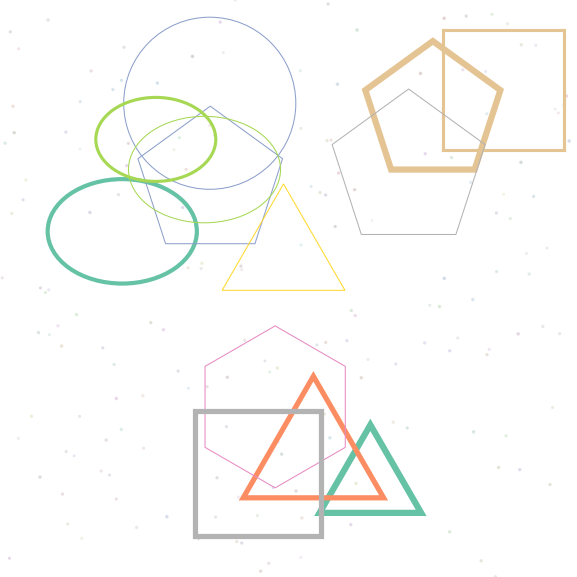[{"shape": "oval", "thickness": 2, "radius": 0.65, "center": [0.212, 0.599]}, {"shape": "triangle", "thickness": 3, "radius": 0.51, "center": [0.641, 0.162]}, {"shape": "triangle", "thickness": 2.5, "radius": 0.7, "center": [0.543, 0.207]}, {"shape": "circle", "thickness": 0.5, "radius": 0.74, "center": [0.363, 0.82]}, {"shape": "pentagon", "thickness": 0.5, "radius": 0.66, "center": [0.364, 0.684]}, {"shape": "hexagon", "thickness": 0.5, "radius": 0.7, "center": [0.476, 0.295]}, {"shape": "oval", "thickness": 0.5, "radius": 0.66, "center": [0.354, 0.706]}, {"shape": "oval", "thickness": 1.5, "radius": 0.52, "center": [0.27, 0.758]}, {"shape": "triangle", "thickness": 0.5, "radius": 0.61, "center": [0.491, 0.558]}, {"shape": "square", "thickness": 1.5, "radius": 0.52, "center": [0.872, 0.844]}, {"shape": "pentagon", "thickness": 3, "radius": 0.61, "center": [0.75, 0.805]}, {"shape": "pentagon", "thickness": 0.5, "radius": 0.7, "center": [0.708, 0.706]}, {"shape": "square", "thickness": 2.5, "radius": 0.54, "center": [0.447, 0.179]}]